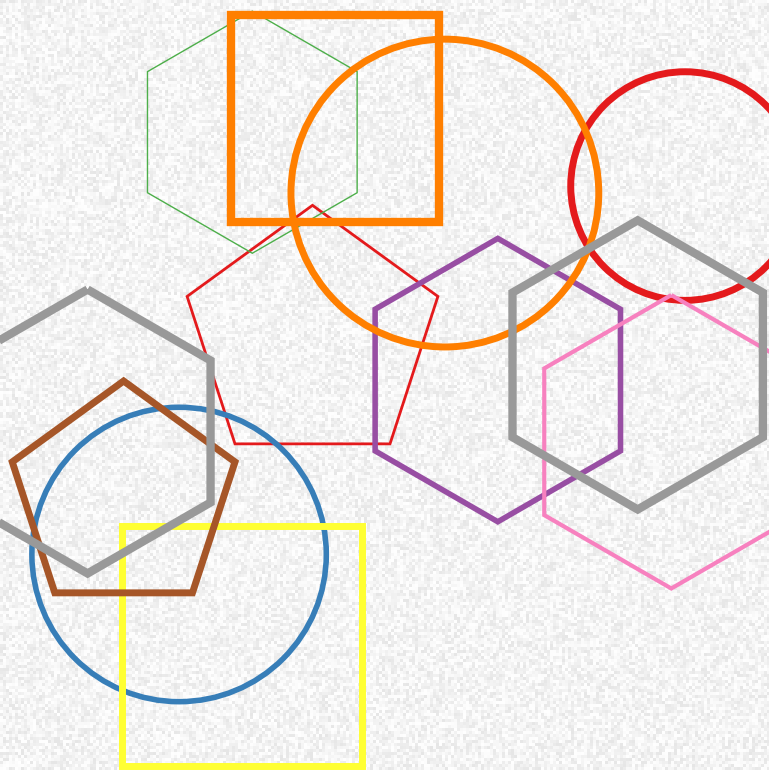[{"shape": "pentagon", "thickness": 1, "radius": 0.86, "center": [0.406, 0.562]}, {"shape": "circle", "thickness": 2.5, "radius": 0.74, "center": [0.89, 0.758]}, {"shape": "circle", "thickness": 2, "radius": 0.96, "center": [0.233, 0.28]}, {"shape": "hexagon", "thickness": 0.5, "radius": 0.79, "center": [0.328, 0.828]}, {"shape": "hexagon", "thickness": 2, "radius": 0.92, "center": [0.647, 0.506]}, {"shape": "square", "thickness": 3, "radius": 0.67, "center": [0.435, 0.846]}, {"shape": "circle", "thickness": 2.5, "radius": 1.0, "center": [0.578, 0.749]}, {"shape": "square", "thickness": 2.5, "radius": 0.78, "center": [0.314, 0.161]}, {"shape": "pentagon", "thickness": 2.5, "radius": 0.76, "center": [0.161, 0.353]}, {"shape": "hexagon", "thickness": 1.5, "radius": 0.95, "center": [0.872, 0.426]}, {"shape": "hexagon", "thickness": 3, "radius": 0.94, "center": [0.828, 0.526]}, {"shape": "hexagon", "thickness": 3, "radius": 0.92, "center": [0.114, 0.44]}]